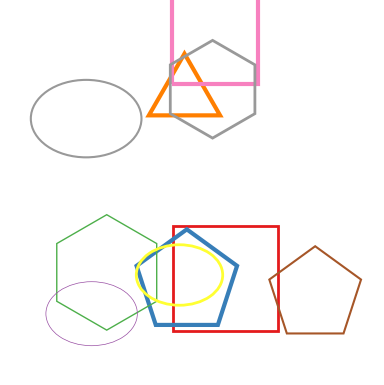[{"shape": "square", "thickness": 2, "radius": 0.68, "center": [0.586, 0.277]}, {"shape": "pentagon", "thickness": 3, "radius": 0.69, "center": [0.485, 0.267]}, {"shape": "hexagon", "thickness": 1, "radius": 0.75, "center": [0.277, 0.292]}, {"shape": "oval", "thickness": 0.5, "radius": 0.59, "center": [0.238, 0.185]}, {"shape": "triangle", "thickness": 3, "radius": 0.53, "center": [0.479, 0.754]}, {"shape": "oval", "thickness": 2, "radius": 0.56, "center": [0.466, 0.286]}, {"shape": "pentagon", "thickness": 1.5, "radius": 0.63, "center": [0.819, 0.235]}, {"shape": "square", "thickness": 3, "radius": 0.56, "center": [0.559, 0.893]}, {"shape": "oval", "thickness": 1.5, "radius": 0.72, "center": [0.224, 0.692]}, {"shape": "hexagon", "thickness": 2, "radius": 0.63, "center": [0.552, 0.768]}]